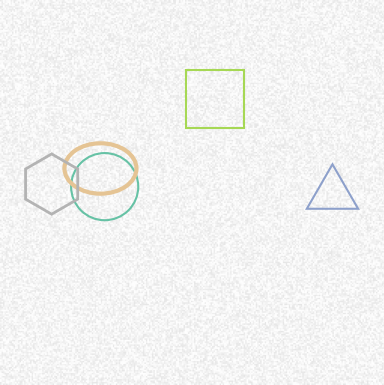[{"shape": "circle", "thickness": 1.5, "radius": 0.44, "center": [0.272, 0.515]}, {"shape": "triangle", "thickness": 1.5, "radius": 0.38, "center": [0.864, 0.496]}, {"shape": "square", "thickness": 1.5, "radius": 0.38, "center": [0.559, 0.743]}, {"shape": "oval", "thickness": 3, "radius": 0.47, "center": [0.261, 0.562]}, {"shape": "hexagon", "thickness": 2, "radius": 0.39, "center": [0.134, 0.522]}]